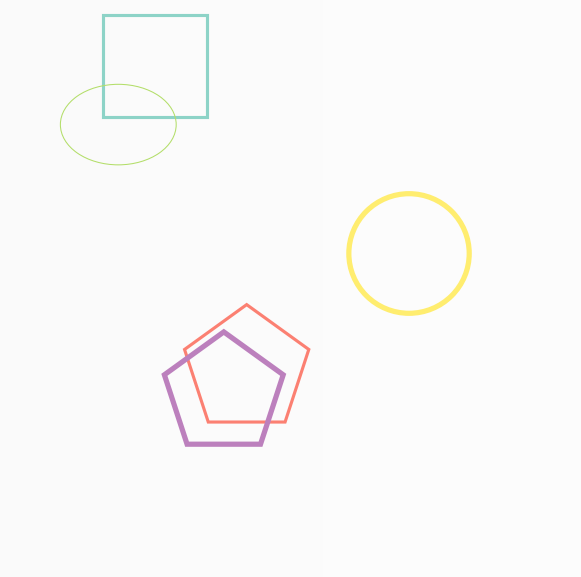[{"shape": "square", "thickness": 1.5, "radius": 0.44, "center": [0.267, 0.885]}, {"shape": "pentagon", "thickness": 1.5, "radius": 0.56, "center": [0.424, 0.359]}, {"shape": "oval", "thickness": 0.5, "radius": 0.5, "center": [0.204, 0.783]}, {"shape": "pentagon", "thickness": 2.5, "radius": 0.54, "center": [0.385, 0.317]}, {"shape": "circle", "thickness": 2.5, "radius": 0.52, "center": [0.704, 0.56]}]